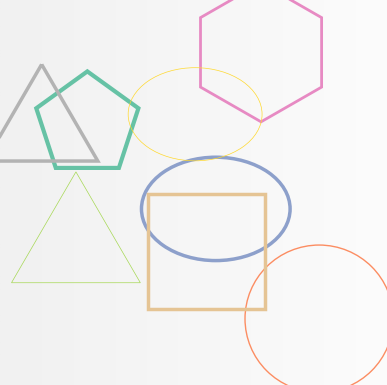[{"shape": "pentagon", "thickness": 3, "radius": 0.69, "center": [0.225, 0.676]}, {"shape": "circle", "thickness": 1, "radius": 0.96, "center": [0.824, 0.172]}, {"shape": "oval", "thickness": 2.5, "radius": 0.96, "center": [0.557, 0.457]}, {"shape": "hexagon", "thickness": 2, "radius": 0.9, "center": [0.674, 0.864]}, {"shape": "triangle", "thickness": 0.5, "radius": 0.96, "center": [0.196, 0.362]}, {"shape": "oval", "thickness": 0.5, "radius": 0.86, "center": [0.504, 0.703]}, {"shape": "square", "thickness": 2.5, "radius": 0.75, "center": [0.533, 0.347]}, {"shape": "triangle", "thickness": 2.5, "radius": 0.84, "center": [0.108, 0.665]}]